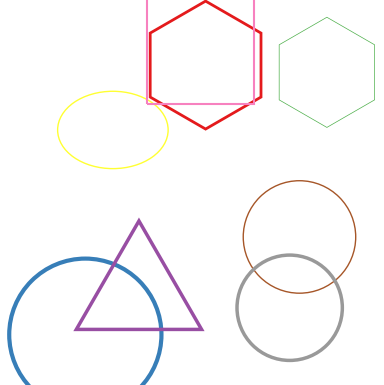[{"shape": "hexagon", "thickness": 2, "radius": 0.83, "center": [0.534, 0.831]}, {"shape": "circle", "thickness": 3, "radius": 0.99, "center": [0.222, 0.131]}, {"shape": "hexagon", "thickness": 0.5, "radius": 0.72, "center": [0.849, 0.812]}, {"shape": "triangle", "thickness": 2.5, "radius": 0.94, "center": [0.361, 0.238]}, {"shape": "oval", "thickness": 1, "radius": 0.72, "center": [0.293, 0.662]}, {"shape": "circle", "thickness": 1, "radius": 0.73, "center": [0.778, 0.385]}, {"shape": "square", "thickness": 1.5, "radius": 0.69, "center": [0.52, 0.869]}, {"shape": "circle", "thickness": 2.5, "radius": 0.68, "center": [0.752, 0.201]}]